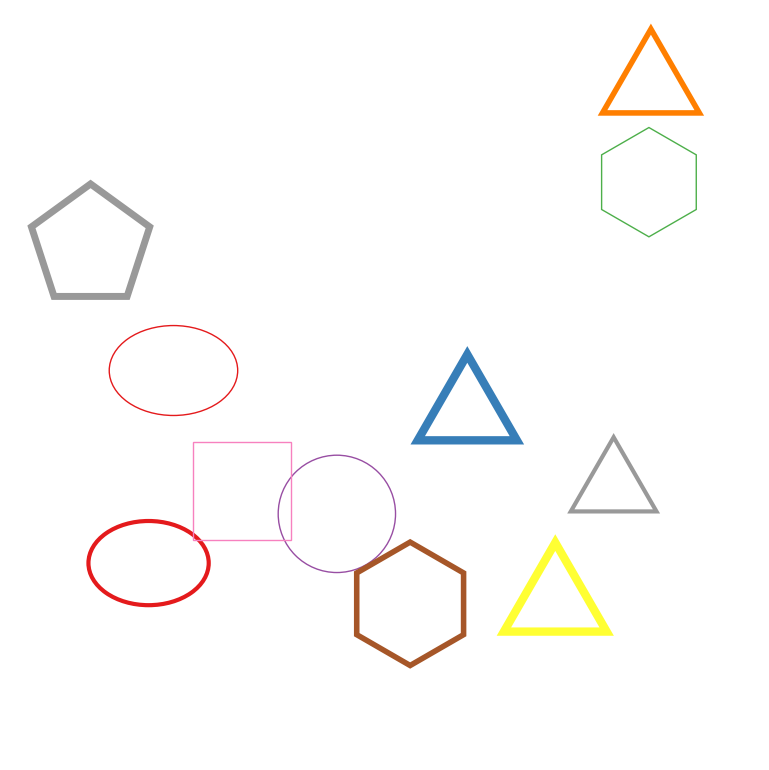[{"shape": "oval", "thickness": 0.5, "radius": 0.42, "center": [0.225, 0.519]}, {"shape": "oval", "thickness": 1.5, "radius": 0.39, "center": [0.193, 0.269]}, {"shape": "triangle", "thickness": 3, "radius": 0.37, "center": [0.607, 0.465]}, {"shape": "hexagon", "thickness": 0.5, "radius": 0.35, "center": [0.843, 0.763]}, {"shape": "circle", "thickness": 0.5, "radius": 0.38, "center": [0.437, 0.333]}, {"shape": "triangle", "thickness": 2, "radius": 0.36, "center": [0.845, 0.89]}, {"shape": "triangle", "thickness": 3, "radius": 0.39, "center": [0.721, 0.218]}, {"shape": "hexagon", "thickness": 2, "radius": 0.4, "center": [0.533, 0.216]}, {"shape": "square", "thickness": 0.5, "radius": 0.32, "center": [0.314, 0.362]}, {"shape": "pentagon", "thickness": 2.5, "radius": 0.4, "center": [0.118, 0.68]}, {"shape": "triangle", "thickness": 1.5, "radius": 0.32, "center": [0.797, 0.368]}]